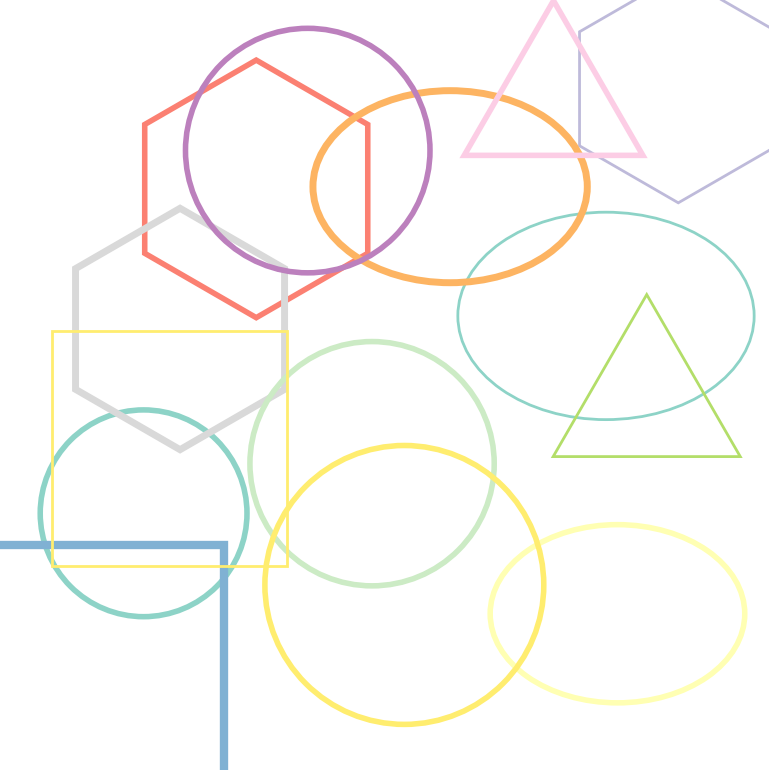[{"shape": "circle", "thickness": 2, "radius": 0.67, "center": [0.186, 0.333]}, {"shape": "oval", "thickness": 1, "radius": 0.96, "center": [0.787, 0.59]}, {"shape": "oval", "thickness": 2, "radius": 0.83, "center": [0.802, 0.203]}, {"shape": "hexagon", "thickness": 1, "radius": 0.74, "center": [0.881, 0.885]}, {"shape": "hexagon", "thickness": 2, "radius": 0.84, "center": [0.333, 0.755]}, {"shape": "square", "thickness": 3, "radius": 0.87, "center": [0.118, 0.119]}, {"shape": "oval", "thickness": 2.5, "radius": 0.89, "center": [0.585, 0.758]}, {"shape": "triangle", "thickness": 1, "radius": 0.7, "center": [0.84, 0.477]}, {"shape": "triangle", "thickness": 2, "radius": 0.67, "center": [0.719, 0.865]}, {"shape": "hexagon", "thickness": 2.5, "radius": 0.78, "center": [0.234, 0.573]}, {"shape": "circle", "thickness": 2, "radius": 0.79, "center": [0.4, 0.804]}, {"shape": "circle", "thickness": 2, "radius": 0.79, "center": [0.483, 0.398]}, {"shape": "circle", "thickness": 2, "radius": 0.91, "center": [0.525, 0.24]}, {"shape": "square", "thickness": 1, "radius": 0.76, "center": [0.22, 0.417]}]